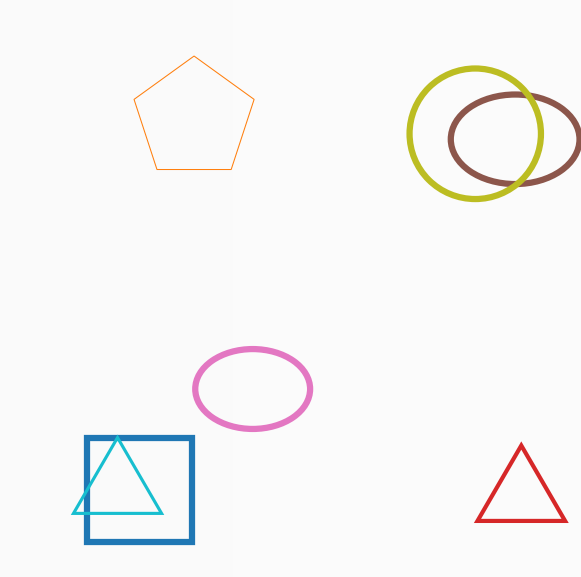[{"shape": "square", "thickness": 3, "radius": 0.45, "center": [0.241, 0.151]}, {"shape": "pentagon", "thickness": 0.5, "radius": 0.54, "center": [0.334, 0.793]}, {"shape": "triangle", "thickness": 2, "radius": 0.44, "center": [0.897, 0.141]}, {"shape": "oval", "thickness": 3, "radius": 0.55, "center": [0.886, 0.758]}, {"shape": "oval", "thickness": 3, "radius": 0.49, "center": [0.435, 0.326]}, {"shape": "circle", "thickness": 3, "radius": 0.57, "center": [0.818, 0.767]}, {"shape": "triangle", "thickness": 1.5, "radius": 0.44, "center": [0.202, 0.154]}]